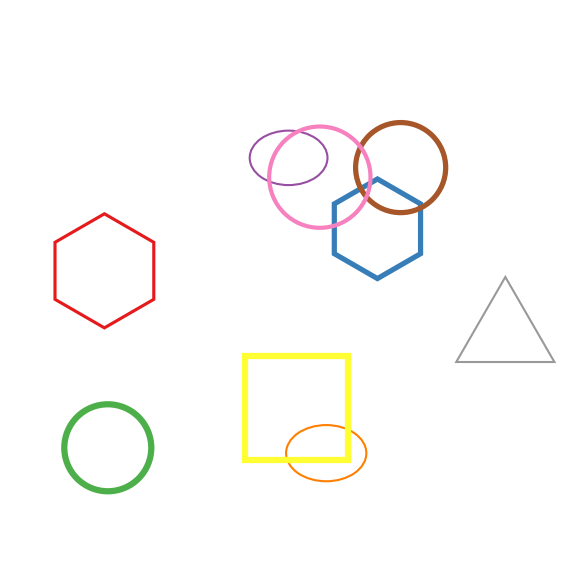[{"shape": "hexagon", "thickness": 1.5, "radius": 0.49, "center": [0.181, 0.53]}, {"shape": "hexagon", "thickness": 2.5, "radius": 0.43, "center": [0.654, 0.603]}, {"shape": "circle", "thickness": 3, "radius": 0.38, "center": [0.187, 0.224]}, {"shape": "oval", "thickness": 1, "radius": 0.34, "center": [0.5, 0.726]}, {"shape": "oval", "thickness": 1, "radius": 0.35, "center": [0.565, 0.214]}, {"shape": "square", "thickness": 3, "radius": 0.45, "center": [0.514, 0.293]}, {"shape": "circle", "thickness": 2.5, "radius": 0.39, "center": [0.694, 0.709]}, {"shape": "circle", "thickness": 2, "radius": 0.44, "center": [0.554, 0.692]}, {"shape": "triangle", "thickness": 1, "radius": 0.49, "center": [0.875, 0.421]}]